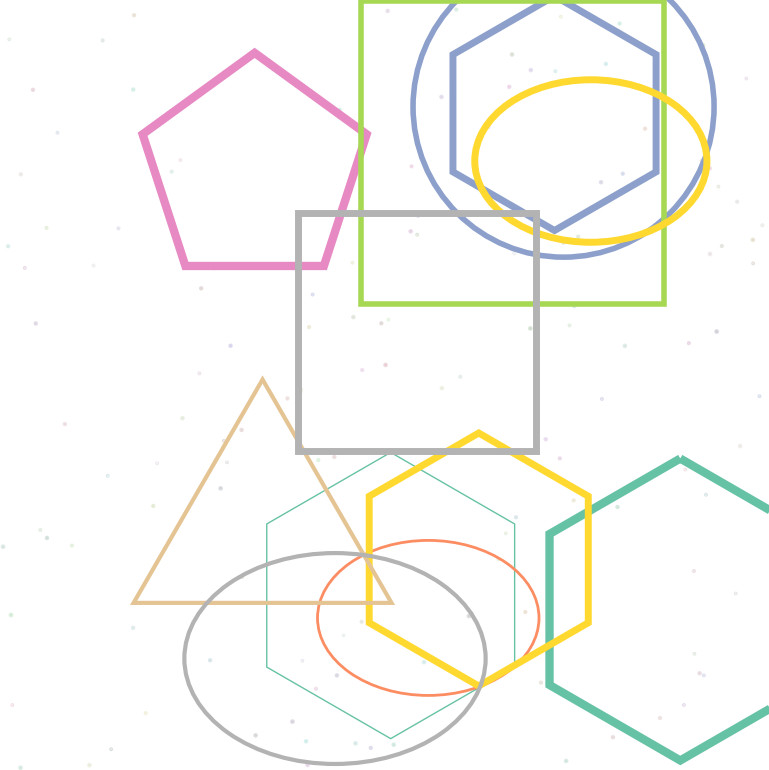[{"shape": "hexagon", "thickness": 3, "radius": 0.98, "center": [0.883, 0.208]}, {"shape": "hexagon", "thickness": 0.5, "radius": 0.93, "center": [0.507, 0.227]}, {"shape": "oval", "thickness": 1, "radius": 0.72, "center": [0.556, 0.198]}, {"shape": "hexagon", "thickness": 2.5, "radius": 0.76, "center": [0.72, 0.853]}, {"shape": "circle", "thickness": 2, "radius": 0.98, "center": [0.732, 0.862]}, {"shape": "pentagon", "thickness": 3, "radius": 0.76, "center": [0.331, 0.778]}, {"shape": "square", "thickness": 2, "radius": 0.99, "center": [0.666, 0.802]}, {"shape": "hexagon", "thickness": 2.5, "radius": 0.82, "center": [0.622, 0.273]}, {"shape": "oval", "thickness": 2.5, "radius": 0.75, "center": [0.767, 0.791]}, {"shape": "triangle", "thickness": 1.5, "radius": 0.97, "center": [0.341, 0.314]}, {"shape": "oval", "thickness": 1.5, "radius": 0.98, "center": [0.435, 0.145]}, {"shape": "square", "thickness": 2.5, "radius": 0.77, "center": [0.542, 0.569]}]